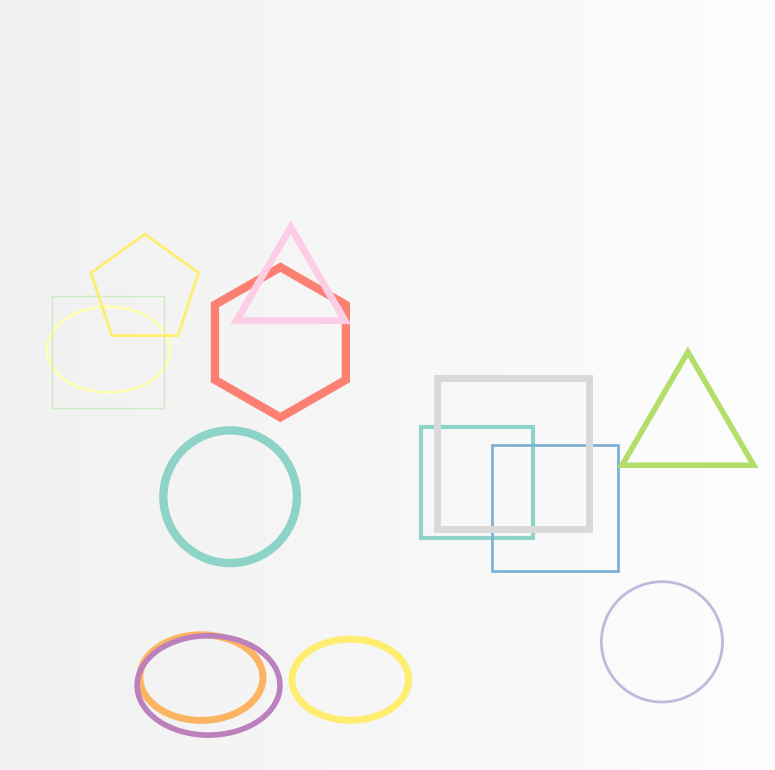[{"shape": "square", "thickness": 1.5, "radius": 0.36, "center": [0.616, 0.374]}, {"shape": "circle", "thickness": 3, "radius": 0.43, "center": [0.297, 0.355]}, {"shape": "oval", "thickness": 1, "radius": 0.4, "center": [0.14, 0.546]}, {"shape": "circle", "thickness": 1, "radius": 0.39, "center": [0.854, 0.166]}, {"shape": "hexagon", "thickness": 3, "radius": 0.49, "center": [0.362, 0.555]}, {"shape": "square", "thickness": 1, "radius": 0.41, "center": [0.717, 0.34]}, {"shape": "oval", "thickness": 2.5, "radius": 0.4, "center": [0.26, 0.12]}, {"shape": "triangle", "thickness": 2, "radius": 0.49, "center": [0.888, 0.445]}, {"shape": "triangle", "thickness": 2.5, "radius": 0.4, "center": [0.375, 0.624]}, {"shape": "square", "thickness": 2.5, "radius": 0.49, "center": [0.662, 0.411]}, {"shape": "oval", "thickness": 2, "radius": 0.46, "center": [0.269, 0.11]}, {"shape": "square", "thickness": 0.5, "radius": 0.36, "center": [0.139, 0.543]}, {"shape": "oval", "thickness": 2.5, "radius": 0.38, "center": [0.452, 0.117]}, {"shape": "pentagon", "thickness": 1, "radius": 0.36, "center": [0.187, 0.623]}]